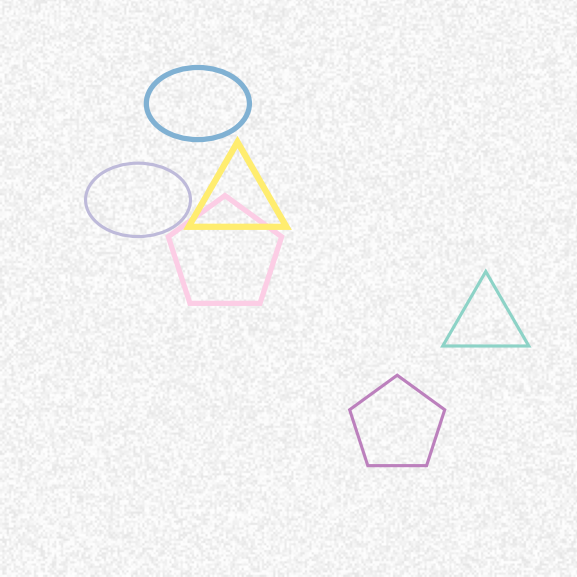[{"shape": "triangle", "thickness": 1.5, "radius": 0.43, "center": [0.841, 0.443]}, {"shape": "oval", "thickness": 1.5, "radius": 0.45, "center": [0.239, 0.653]}, {"shape": "oval", "thickness": 2.5, "radius": 0.45, "center": [0.343, 0.82]}, {"shape": "pentagon", "thickness": 2.5, "radius": 0.52, "center": [0.39, 0.557]}, {"shape": "pentagon", "thickness": 1.5, "radius": 0.43, "center": [0.688, 0.263]}, {"shape": "triangle", "thickness": 3, "radius": 0.49, "center": [0.411, 0.655]}]